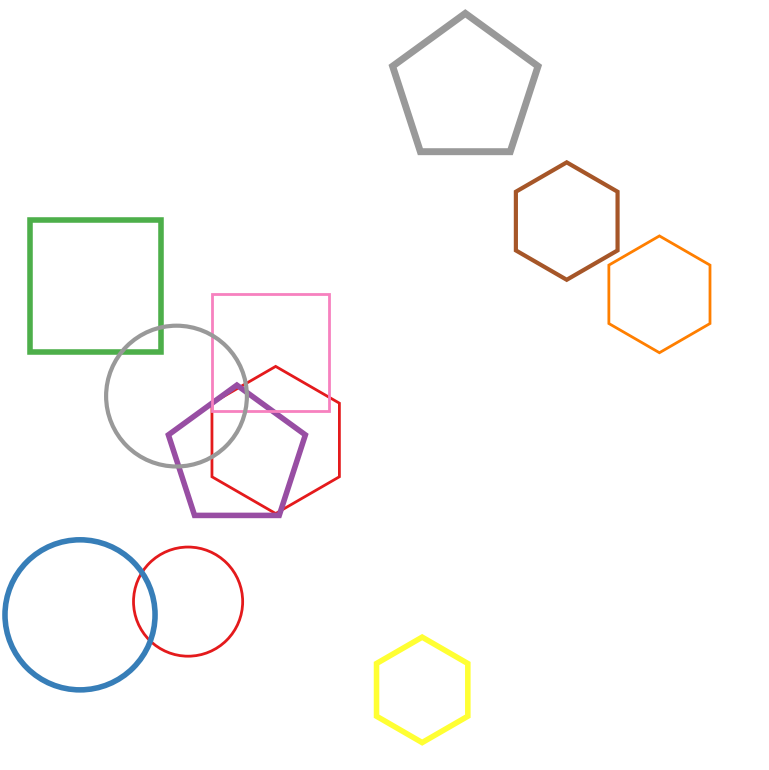[{"shape": "circle", "thickness": 1, "radius": 0.35, "center": [0.244, 0.219]}, {"shape": "hexagon", "thickness": 1, "radius": 0.48, "center": [0.358, 0.429]}, {"shape": "circle", "thickness": 2, "radius": 0.49, "center": [0.104, 0.202]}, {"shape": "square", "thickness": 2, "radius": 0.43, "center": [0.124, 0.629]}, {"shape": "pentagon", "thickness": 2, "radius": 0.47, "center": [0.308, 0.406]}, {"shape": "hexagon", "thickness": 1, "radius": 0.38, "center": [0.856, 0.618]}, {"shape": "hexagon", "thickness": 2, "radius": 0.34, "center": [0.548, 0.104]}, {"shape": "hexagon", "thickness": 1.5, "radius": 0.38, "center": [0.736, 0.713]}, {"shape": "square", "thickness": 1, "radius": 0.38, "center": [0.352, 0.542]}, {"shape": "pentagon", "thickness": 2.5, "radius": 0.5, "center": [0.604, 0.883]}, {"shape": "circle", "thickness": 1.5, "radius": 0.46, "center": [0.229, 0.486]}]